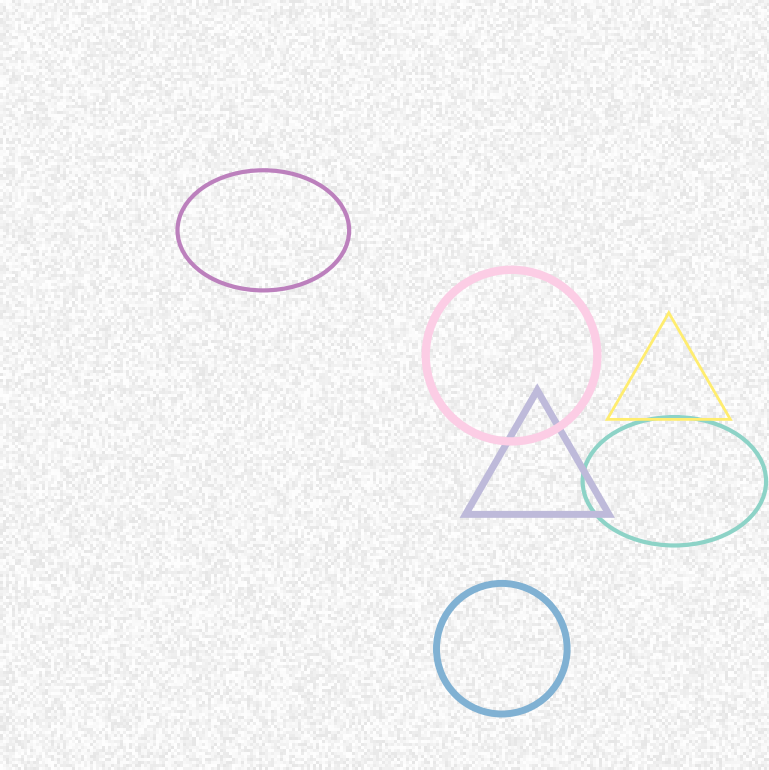[{"shape": "oval", "thickness": 1.5, "radius": 0.6, "center": [0.876, 0.375]}, {"shape": "triangle", "thickness": 2.5, "radius": 0.54, "center": [0.698, 0.386]}, {"shape": "circle", "thickness": 2.5, "radius": 0.42, "center": [0.652, 0.158]}, {"shape": "circle", "thickness": 3, "radius": 0.56, "center": [0.664, 0.538]}, {"shape": "oval", "thickness": 1.5, "radius": 0.56, "center": [0.342, 0.701]}, {"shape": "triangle", "thickness": 1, "radius": 0.46, "center": [0.869, 0.502]}]